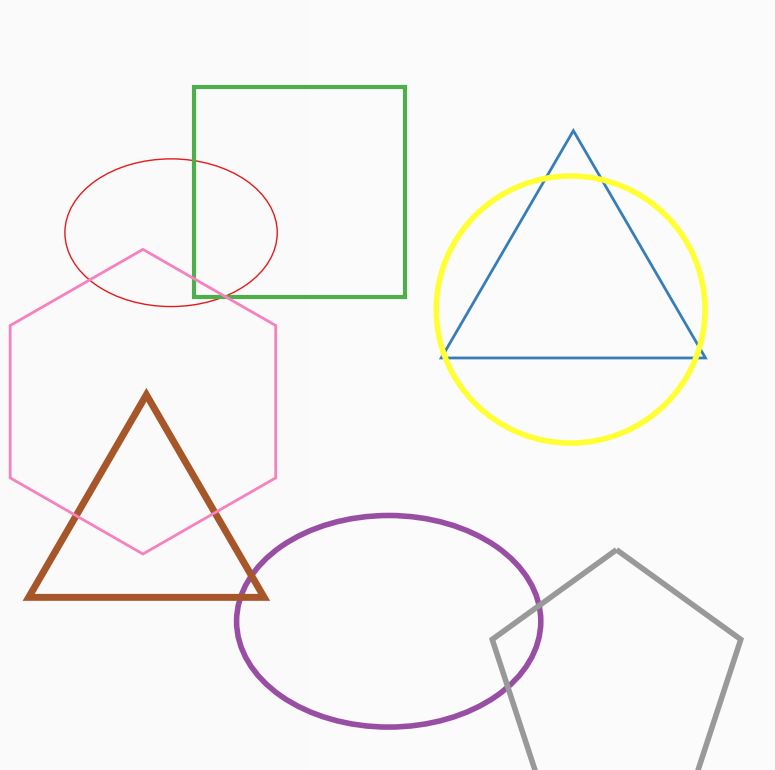[{"shape": "oval", "thickness": 0.5, "radius": 0.69, "center": [0.221, 0.698]}, {"shape": "triangle", "thickness": 1, "radius": 0.98, "center": [0.74, 0.633]}, {"shape": "square", "thickness": 1.5, "radius": 0.68, "center": [0.386, 0.751]}, {"shape": "oval", "thickness": 2, "radius": 0.98, "center": [0.502, 0.193]}, {"shape": "circle", "thickness": 2, "radius": 0.87, "center": [0.736, 0.598]}, {"shape": "triangle", "thickness": 2.5, "radius": 0.88, "center": [0.189, 0.312]}, {"shape": "hexagon", "thickness": 1, "radius": 0.99, "center": [0.184, 0.478]}, {"shape": "pentagon", "thickness": 2, "radius": 0.84, "center": [0.795, 0.117]}]